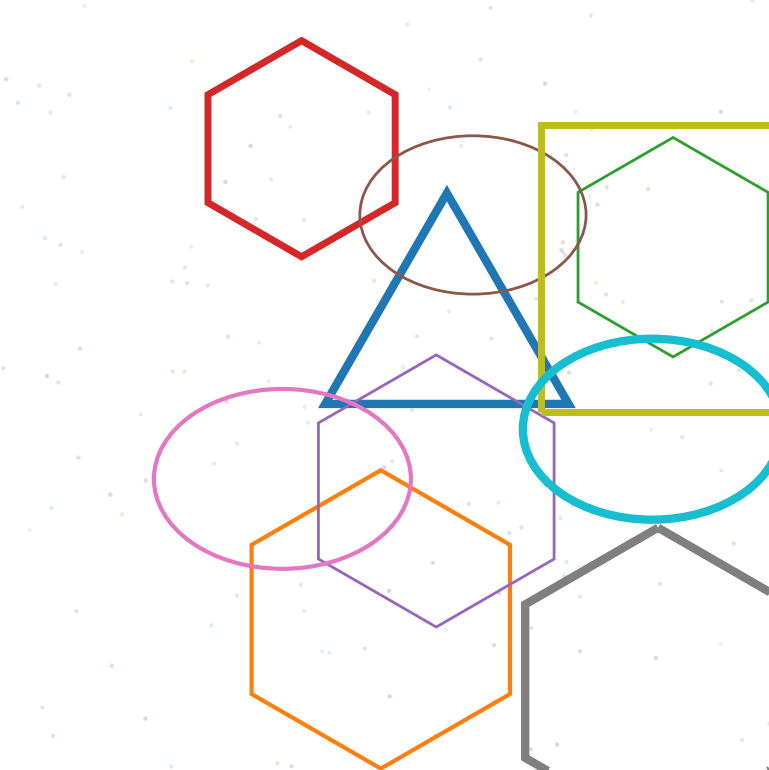[{"shape": "triangle", "thickness": 3, "radius": 0.91, "center": [0.58, 0.567]}, {"shape": "hexagon", "thickness": 1.5, "radius": 0.97, "center": [0.495, 0.196]}, {"shape": "hexagon", "thickness": 1, "radius": 0.71, "center": [0.874, 0.679]}, {"shape": "hexagon", "thickness": 2.5, "radius": 0.7, "center": [0.392, 0.807]}, {"shape": "hexagon", "thickness": 1, "radius": 0.88, "center": [0.567, 0.362]}, {"shape": "oval", "thickness": 1, "radius": 0.73, "center": [0.614, 0.721]}, {"shape": "oval", "thickness": 1.5, "radius": 0.83, "center": [0.367, 0.378]}, {"shape": "hexagon", "thickness": 3, "radius": 1.0, "center": [0.855, 0.115]}, {"shape": "square", "thickness": 2.5, "radius": 0.93, "center": [0.889, 0.651]}, {"shape": "oval", "thickness": 3, "radius": 0.84, "center": [0.847, 0.443]}]